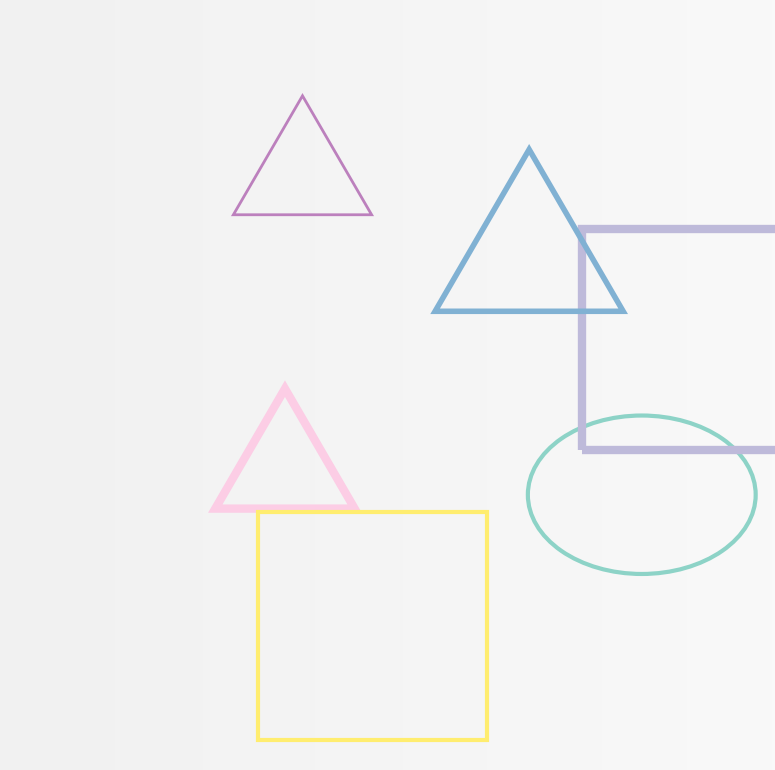[{"shape": "oval", "thickness": 1.5, "radius": 0.73, "center": [0.828, 0.357]}, {"shape": "square", "thickness": 3, "radius": 0.72, "center": [0.894, 0.559]}, {"shape": "triangle", "thickness": 2, "radius": 0.7, "center": [0.683, 0.666]}, {"shape": "triangle", "thickness": 3, "radius": 0.52, "center": [0.368, 0.391]}, {"shape": "triangle", "thickness": 1, "radius": 0.51, "center": [0.39, 0.773]}, {"shape": "square", "thickness": 1.5, "radius": 0.74, "center": [0.481, 0.187]}]